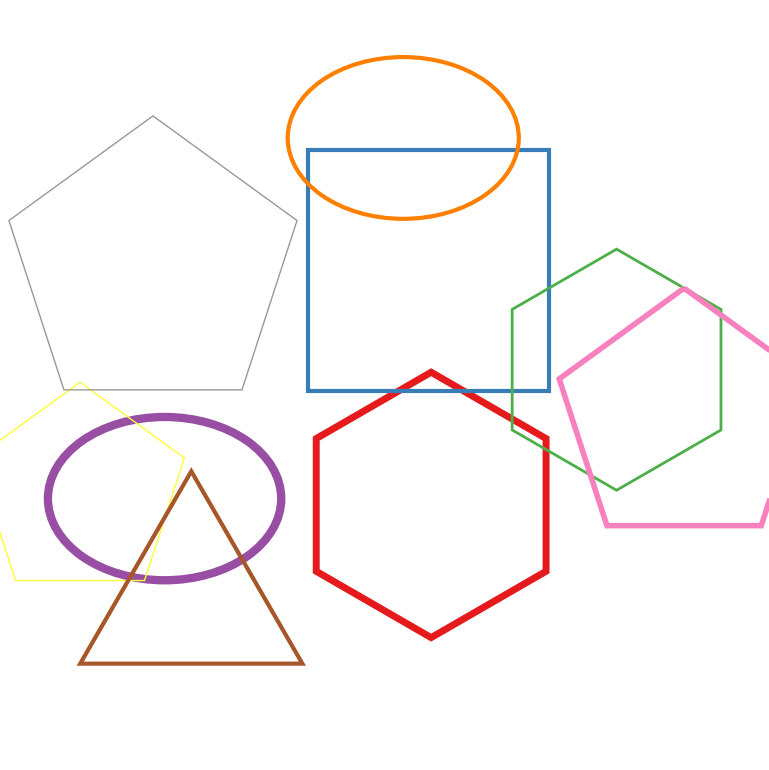[{"shape": "hexagon", "thickness": 2.5, "radius": 0.86, "center": [0.56, 0.344]}, {"shape": "square", "thickness": 1.5, "radius": 0.78, "center": [0.557, 0.649]}, {"shape": "hexagon", "thickness": 1, "radius": 0.78, "center": [0.801, 0.52]}, {"shape": "oval", "thickness": 3, "radius": 0.76, "center": [0.214, 0.352]}, {"shape": "oval", "thickness": 1.5, "radius": 0.75, "center": [0.524, 0.821]}, {"shape": "pentagon", "thickness": 0.5, "radius": 0.71, "center": [0.104, 0.361]}, {"shape": "triangle", "thickness": 1.5, "radius": 0.83, "center": [0.248, 0.221]}, {"shape": "pentagon", "thickness": 2, "radius": 0.85, "center": [0.888, 0.455]}, {"shape": "pentagon", "thickness": 0.5, "radius": 0.98, "center": [0.199, 0.653]}]